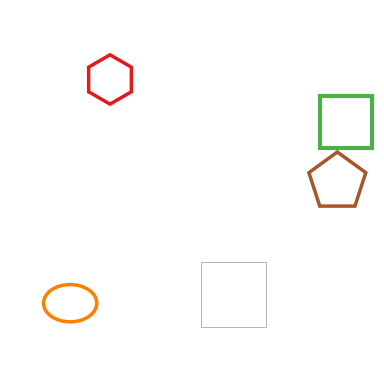[{"shape": "hexagon", "thickness": 2.5, "radius": 0.32, "center": [0.286, 0.794]}, {"shape": "square", "thickness": 3, "radius": 0.34, "center": [0.899, 0.682]}, {"shape": "oval", "thickness": 2.5, "radius": 0.35, "center": [0.182, 0.212]}, {"shape": "pentagon", "thickness": 2.5, "radius": 0.39, "center": [0.876, 0.528]}, {"shape": "square", "thickness": 0.5, "radius": 0.42, "center": [0.607, 0.236]}]